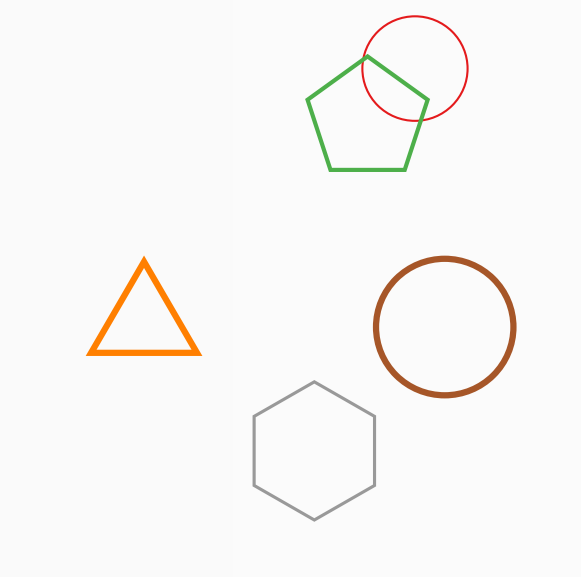[{"shape": "circle", "thickness": 1, "radius": 0.45, "center": [0.714, 0.88]}, {"shape": "pentagon", "thickness": 2, "radius": 0.54, "center": [0.632, 0.793]}, {"shape": "triangle", "thickness": 3, "radius": 0.53, "center": [0.248, 0.441]}, {"shape": "circle", "thickness": 3, "radius": 0.59, "center": [0.765, 0.433]}, {"shape": "hexagon", "thickness": 1.5, "radius": 0.6, "center": [0.541, 0.218]}]